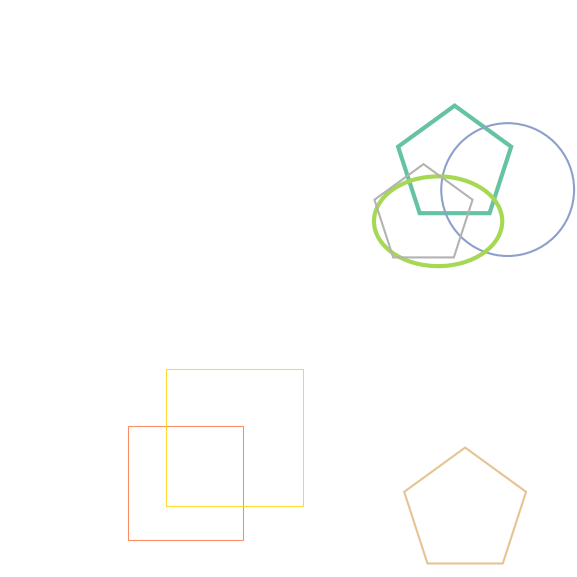[{"shape": "pentagon", "thickness": 2, "radius": 0.51, "center": [0.787, 0.713]}, {"shape": "square", "thickness": 0.5, "radius": 0.49, "center": [0.321, 0.163]}, {"shape": "circle", "thickness": 1, "radius": 0.57, "center": [0.879, 0.671]}, {"shape": "oval", "thickness": 2, "radius": 0.56, "center": [0.759, 0.616]}, {"shape": "square", "thickness": 0.5, "radius": 0.59, "center": [0.406, 0.242]}, {"shape": "pentagon", "thickness": 1, "radius": 0.55, "center": [0.805, 0.113]}, {"shape": "pentagon", "thickness": 1, "radius": 0.45, "center": [0.733, 0.626]}]